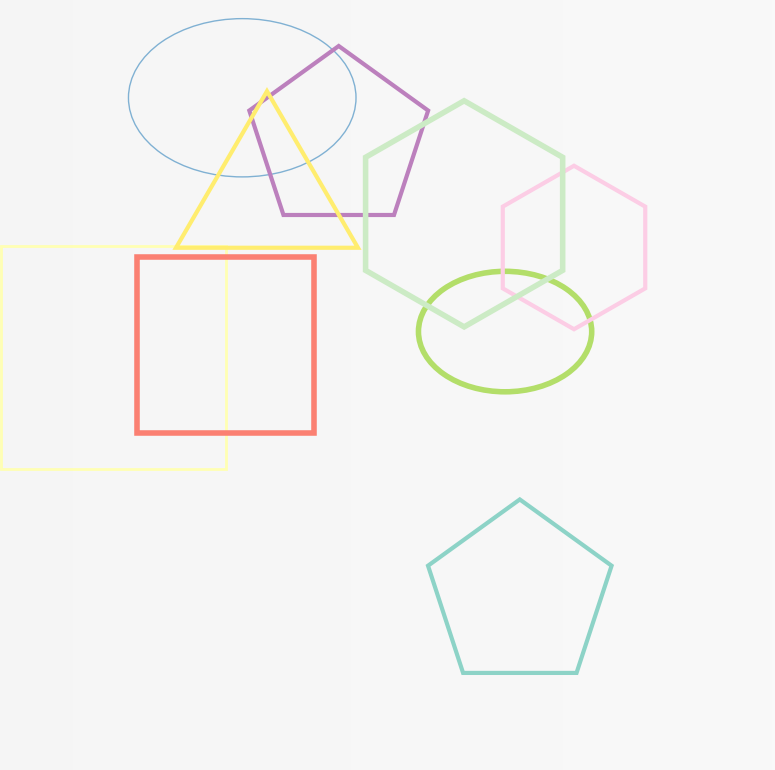[{"shape": "pentagon", "thickness": 1.5, "radius": 0.62, "center": [0.671, 0.227]}, {"shape": "square", "thickness": 1, "radius": 0.72, "center": [0.146, 0.536]}, {"shape": "square", "thickness": 2, "radius": 0.57, "center": [0.291, 0.552]}, {"shape": "oval", "thickness": 0.5, "radius": 0.73, "center": [0.313, 0.873]}, {"shape": "oval", "thickness": 2, "radius": 0.56, "center": [0.652, 0.569]}, {"shape": "hexagon", "thickness": 1.5, "radius": 0.53, "center": [0.741, 0.679]}, {"shape": "pentagon", "thickness": 1.5, "radius": 0.61, "center": [0.437, 0.819]}, {"shape": "hexagon", "thickness": 2, "radius": 0.73, "center": [0.599, 0.722]}, {"shape": "triangle", "thickness": 1.5, "radius": 0.68, "center": [0.344, 0.746]}]